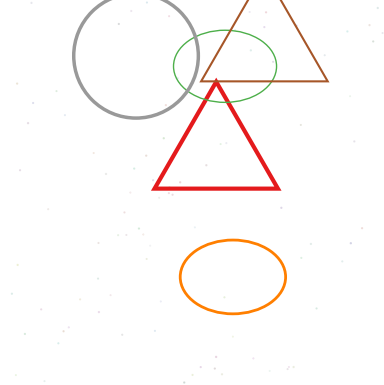[{"shape": "triangle", "thickness": 3, "radius": 0.93, "center": [0.562, 0.603]}, {"shape": "oval", "thickness": 1, "radius": 0.67, "center": [0.585, 0.828]}, {"shape": "oval", "thickness": 2, "radius": 0.68, "center": [0.605, 0.281]}, {"shape": "triangle", "thickness": 1.5, "radius": 0.95, "center": [0.687, 0.884]}, {"shape": "circle", "thickness": 2.5, "radius": 0.81, "center": [0.353, 0.855]}]